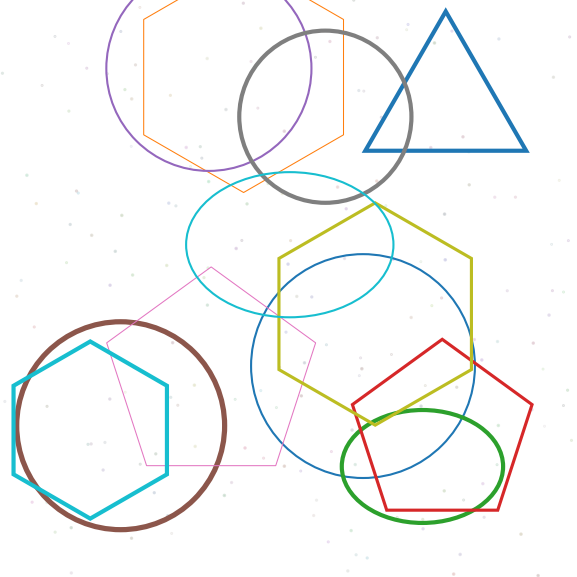[{"shape": "triangle", "thickness": 2, "radius": 0.8, "center": [0.772, 0.819]}, {"shape": "circle", "thickness": 1, "radius": 0.97, "center": [0.629, 0.365]}, {"shape": "hexagon", "thickness": 0.5, "radius": 1.0, "center": [0.422, 0.866]}, {"shape": "oval", "thickness": 2, "radius": 0.7, "center": [0.732, 0.191]}, {"shape": "pentagon", "thickness": 1.5, "radius": 0.82, "center": [0.766, 0.248]}, {"shape": "circle", "thickness": 1, "radius": 0.89, "center": [0.362, 0.881]}, {"shape": "circle", "thickness": 2.5, "radius": 0.9, "center": [0.209, 0.262]}, {"shape": "pentagon", "thickness": 0.5, "radius": 0.95, "center": [0.366, 0.347]}, {"shape": "circle", "thickness": 2, "radius": 0.75, "center": [0.563, 0.797]}, {"shape": "hexagon", "thickness": 1.5, "radius": 0.96, "center": [0.65, 0.455]}, {"shape": "oval", "thickness": 1, "radius": 0.9, "center": [0.502, 0.575]}, {"shape": "hexagon", "thickness": 2, "radius": 0.77, "center": [0.156, 0.254]}]